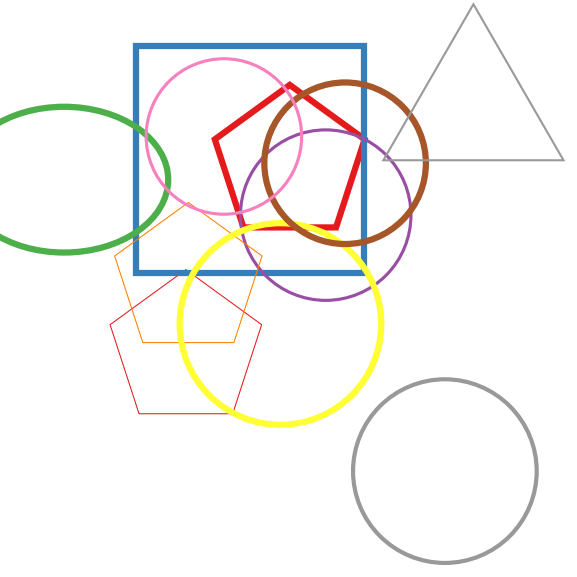[{"shape": "pentagon", "thickness": 0.5, "radius": 0.69, "center": [0.322, 0.394]}, {"shape": "pentagon", "thickness": 3, "radius": 0.68, "center": [0.502, 0.716]}, {"shape": "square", "thickness": 3, "radius": 0.98, "center": [0.433, 0.723]}, {"shape": "oval", "thickness": 3, "radius": 0.9, "center": [0.111, 0.688]}, {"shape": "circle", "thickness": 1.5, "radius": 0.74, "center": [0.564, 0.627]}, {"shape": "pentagon", "thickness": 0.5, "radius": 0.67, "center": [0.326, 0.514]}, {"shape": "circle", "thickness": 3, "radius": 0.87, "center": [0.486, 0.438]}, {"shape": "circle", "thickness": 3, "radius": 0.7, "center": [0.598, 0.716]}, {"shape": "circle", "thickness": 1.5, "radius": 0.67, "center": [0.388, 0.763]}, {"shape": "triangle", "thickness": 1, "radius": 0.9, "center": [0.82, 0.812]}, {"shape": "circle", "thickness": 2, "radius": 0.8, "center": [0.77, 0.183]}]